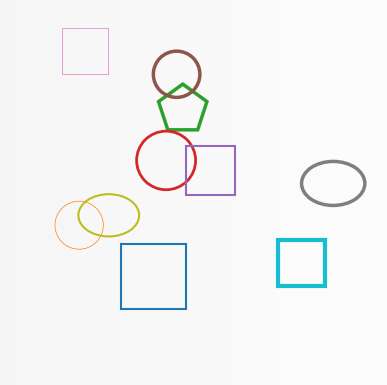[{"shape": "square", "thickness": 1.5, "radius": 0.42, "center": [0.395, 0.283]}, {"shape": "circle", "thickness": 0.5, "radius": 0.31, "center": [0.204, 0.415]}, {"shape": "pentagon", "thickness": 2.5, "radius": 0.33, "center": [0.472, 0.716]}, {"shape": "circle", "thickness": 2, "radius": 0.38, "center": [0.429, 0.583]}, {"shape": "square", "thickness": 1.5, "radius": 0.31, "center": [0.543, 0.557]}, {"shape": "circle", "thickness": 2.5, "radius": 0.3, "center": [0.456, 0.807]}, {"shape": "square", "thickness": 0.5, "radius": 0.3, "center": [0.218, 0.868]}, {"shape": "oval", "thickness": 2.5, "radius": 0.41, "center": [0.86, 0.524]}, {"shape": "oval", "thickness": 1.5, "radius": 0.39, "center": [0.281, 0.441]}, {"shape": "square", "thickness": 3, "radius": 0.3, "center": [0.778, 0.316]}]